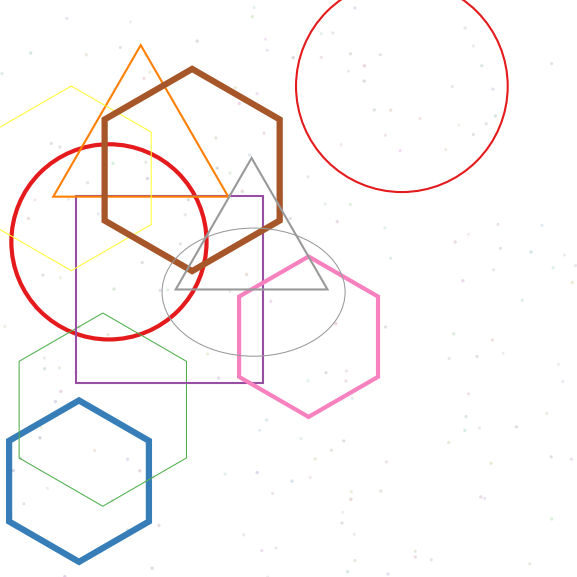[{"shape": "circle", "thickness": 2, "radius": 0.85, "center": [0.189, 0.58]}, {"shape": "circle", "thickness": 1, "radius": 0.92, "center": [0.696, 0.85]}, {"shape": "hexagon", "thickness": 3, "radius": 0.7, "center": [0.137, 0.166]}, {"shape": "hexagon", "thickness": 0.5, "radius": 0.84, "center": [0.178, 0.29]}, {"shape": "square", "thickness": 1, "radius": 0.81, "center": [0.293, 0.498]}, {"shape": "triangle", "thickness": 1, "radius": 0.87, "center": [0.244, 0.746]}, {"shape": "hexagon", "thickness": 0.5, "radius": 0.8, "center": [0.123, 0.69]}, {"shape": "hexagon", "thickness": 3, "radius": 0.88, "center": [0.333, 0.705]}, {"shape": "hexagon", "thickness": 2, "radius": 0.69, "center": [0.534, 0.416]}, {"shape": "oval", "thickness": 0.5, "radius": 0.79, "center": [0.439, 0.493]}, {"shape": "triangle", "thickness": 1, "radius": 0.76, "center": [0.436, 0.574]}]